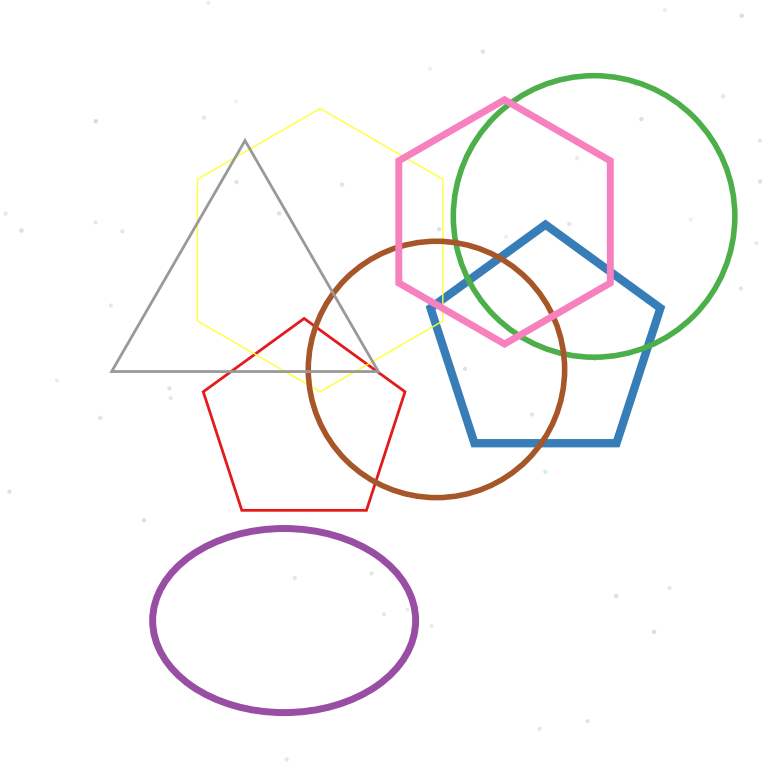[{"shape": "pentagon", "thickness": 1, "radius": 0.69, "center": [0.395, 0.449]}, {"shape": "pentagon", "thickness": 3, "radius": 0.78, "center": [0.708, 0.551]}, {"shape": "circle", "thickness": 2, "radius": 0.91, "center": [0.772, 0.719]}, {"shape": "oval", "thickness": 2.5, "radius": 0.85, "center": [0.369, 0.194]}, {"shape": "hexagon", "thickness": 0.5, "radius": 0.92, "center": [0.416, 0.675]}, {"shape": "circle", "thickness": 2, "radius": 0.83, "center": [0.567, 0.52]}, {"shape": "hexagon", "thickness": 2.5, "radius": 0.79, "center": [0.655, 0.712]}, {"shape": "triangle", "thickness": 1, "radius": 1.0, "center": [0.318, 0.617]}]